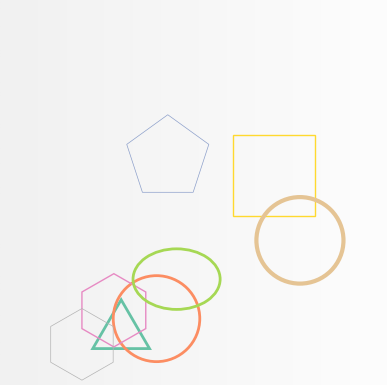[{"shape": "triangle", "thickness": 2, "radius": 0.42, "center": [0.313, 0.137]}, {"shape": "circle", "thickness": 2, "radius": 0.56, "center": [0.404, 0.172]}, {"shape": "pentagon", "thickness": 0.5, "radius": 0.56, "center": [0.433, 0.591]}, {"shape": "hexagon", "thickness": 1, "radius": 0.48, "center": [0.294, 0.194]}, {"shape": "oval", "thickness": 2, "radius": 0.56, "center": [0.456, 0.275]}, {"shape": "square", "thickness": 1, "radius": 0.52, "center": [0.707, 0.544]}, {"shape": "circle", "thickness": 3, "radius": 0.56, "center": [0.774, 0.376]}, {"shape": "hexagon", "thickness": 0.5, "radius": 0.47, "center": [0.211, 0.106]}]